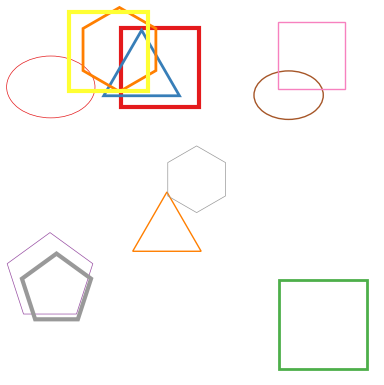[{"shape": "square", "thickness": 3, "radius": 0.51, "center": [0.415, 0.825]}, {"shape": "oval", "thickness": 0.5, "radius": 0.57, "center": [0.132, 0.774]}, {"shape": "triangle", "thickness": 2, "radius": 0.57, "center": [0.368, 0.808]}, {"shape": "square", "thickness": 2, "radius": 0.58, "center": [0.839, 0.157]}, {"shape": "pentagon", "thickness": 0.5, "radius": 0.58, "center": [0.13, 0.279]}, {"shape": "triangle", "thickness": 1, "radius": 0.51, "center": [0.434, 0.399]}, {"shape": "hexagon", "thickness": 2, "radius": 0.55, "center": [0.31, 0.871]}, {"shape": "square", "thickness": 3, "radius": 0.51, "center": [0.282, 0.867]}, {"shape": "oval", "thickness": 1, "radius": 0.45, "center": [0.75, 0.753]}, {"shape": "square", "thickness": 1, "radius": 0.44, "center": [0.809, 0.857]}, {"shape": "hexagon", "thickness": 0.5, "radius": 0.43, "center": [0.511, 0.534]}, {"shape": "pentagon", "thickness": 3, "radius": 0.47, "center": [0.147, 0.247]}]